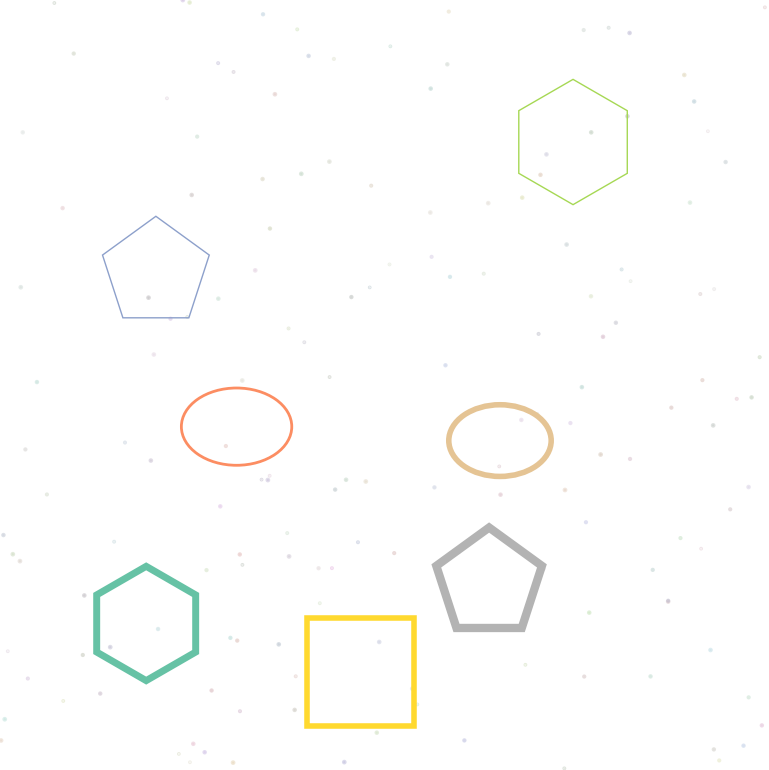[{"shape": "hexagon", "thickness": 2.5, "radius": 0.37, "center": [0.19, 0.19]}, {"shape": "oval", "thickness": 1, "radius": 0.36, "center": [0.307, 0.446]}, {"shape": "pentagon", "thickness": 0.5, "radius": 0.36, "center": [0.202, 0.646]}, {"shape": "hexagon", "thickness": 0.5, "radius": 0.41, "center": [0.744, 0.816]}, {"shape": "square", "thickness": 2, "radius": 0.35, "center": [0.468, 0.127]}, {"shape": "oval", "thickness": 2, "radius": 0.33, "center": [0.649, 0.428]}, {"shape": "pentagon", "thickness": 3, "radius": 0.36, "center": [0.635, 0.243]}]